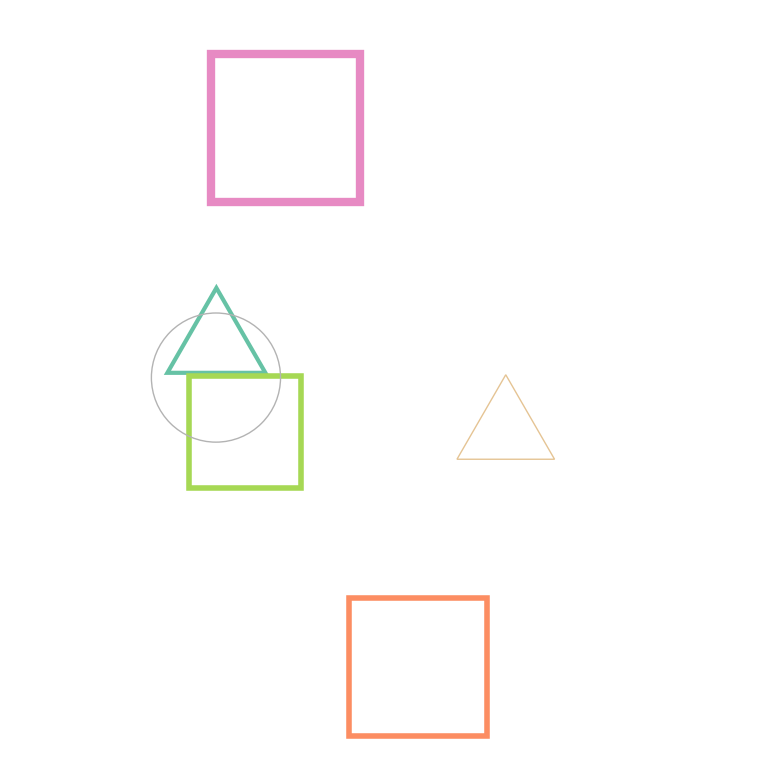[{"shape": "triangle", "thickness": 1.5, "radius": 0.37, "center": [0.281, 0.553]}, {"shape": "square", "thickness": 2, "radius": 0.45, "center": [0.543, 0.134]}, {"shape": "square", "thickness": 3, "radius": 0.48, "center": [0.371, 0.834]}, {"shape": "square", "thickness": 2, "radius": 0.36, "center": [0.318, 0.439]}, {"shape": "triangle", "thickness": 0.5, "radius": 0.37, "center": [0.657, 0.44]}, {"shape": "circle", "thickness": 0.5, "radius": 0.42, "center": [0.28, 0.51]}]